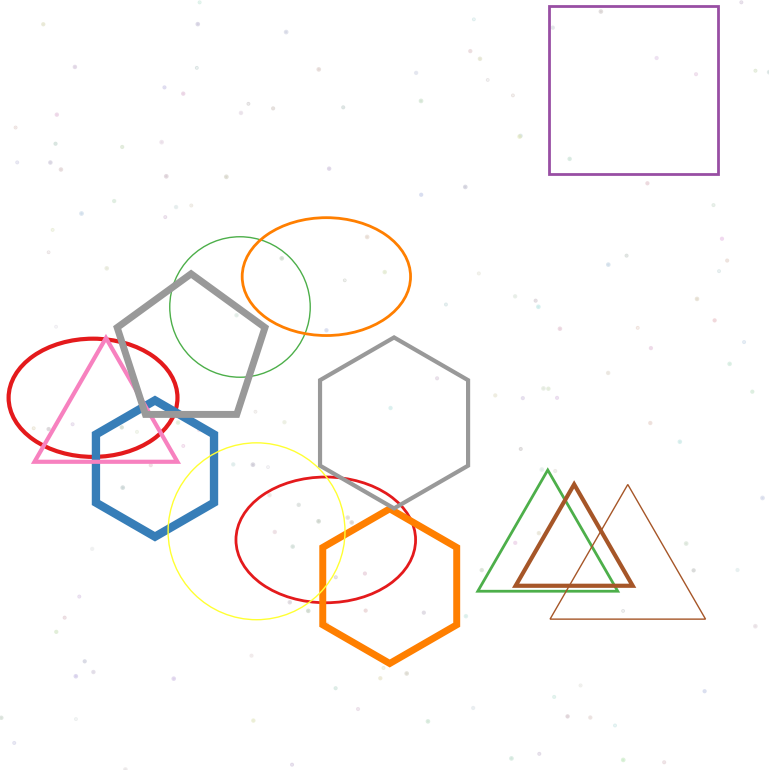[{"shape": "oval", "thickness": 1.5, "radius": 0.55, "center": [0.121, 0.483]}, {"shape": "oval", "thickness": 1, "radius": 0.58, "center": [0.423, 0.299]}, {"shape": "hexagon", "thickness": 3, "radius": 0.44, "center": [0.201, 0.391]}, {"shape": "circle", "thickness": 0.5, "radius": 0.46, "center": [0.312, 0.601]}, {"shape": "triangle", "thickness": 1, "radius": 0.52, "center": [0.711, 0.285]}, {"shape": "square", "thickness": 1, "radius": 0.55, "center": [0.823, 0.883]}, {"shape": "oval", "thickness": 1, "radius": 0.55, "center": [0.424, 0.641]}, {"shape": "hexagon", "thickness": 2.5, "radius": 0.5, "center": [0.506, 0.239]}, {"shape": "circle", "thickness": 0.5, "radius": 0.57, "center": [0.333, 0.31]}, {"shape": "triangle", "thickness": 1.5, "radius": 0.44, "center": [0.746, 0.283]}, {"shape": "triangle", "thickness": 0.5, "radius": 0.58, "center": [0.815, 0.254]}, {"shape": "triangle", "thickness": 1.5, "radius": 0.54, "center": [0.138, 0.454]}, {"shape": "pentagon", "thickness": 2.5, "radius": 0.5, "center": [0.248, 0.543]}, {"shape": "hexagon", "thickness": 1.5, "radius": 0.56, "center": [0.512, 0.451]}]